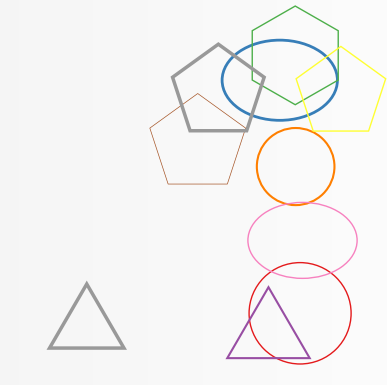[{"shape": "circle", "thickness": 1, "radius": 0.66, "center": [0.774, 0.186]}, {"shape": "oval", "thickness": 2, "radius": 0.74, "center": [0.722, 0.792]}, {"shape": "hexagon", "thickness": 1, "radius": 0.64, "center": [0.762, 0.856]}, {"shape": "triangle", "thickness": 1.5, "radius": 0.61, "center": [0.693, 0.131]}, {"shape": "circle", "thickness": 1.5, "radius": 0.5, "center": [0.763, 0.567]}, {"shape": "pentagon", "thickness": 1, "radius": 0.61, "center": [0.88, 0.758]}, {"shape": "pentagon", "thickness": 0.5, "radius": 0.65, "center": [0.51, 0.627]}, {"shape": "oval", "thickness": 1, "radius": 0.7, "center": [0.781, 0.376]}, {"shape": "pentagon", "thickness": 2.5, "radius": 0.62, "center": [0.564, 0.761]}, {"shape": "triangle", "thickness": 2.5, "radius": 0.55, "center": [0.224, 0.151]}]